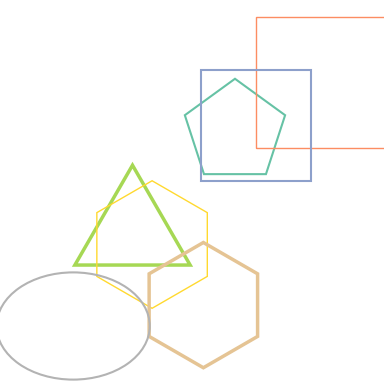[{"shape": "pentagon", "thickness": 1.5, "radius": 0.68, "center": [0.61, 0.658]}, {"shape": "square", "thickness": 1, "radius": 0.85, "center": [0.836, 0.786]}, {"shape": "square", "thickness": 1.5, "radius": 0.72, "center": [0.665, 0.674]}, {"shape": "triangle", "thickness": 2.5, "radius": 0.86, "center": [0.344, 0.398]}, {"shape": "hexagon", "thickness": 1, "radius": 0.83, "center": [0.395, 0.365]}, {"shape": "hexagon", "thickness": 2.5, "radius": 0.81, "center": [0.528, 0.207]}, {"shape": "oval", "thickness": 1.5, "radius": 0.99, "center": [0.19, 0.153]}]